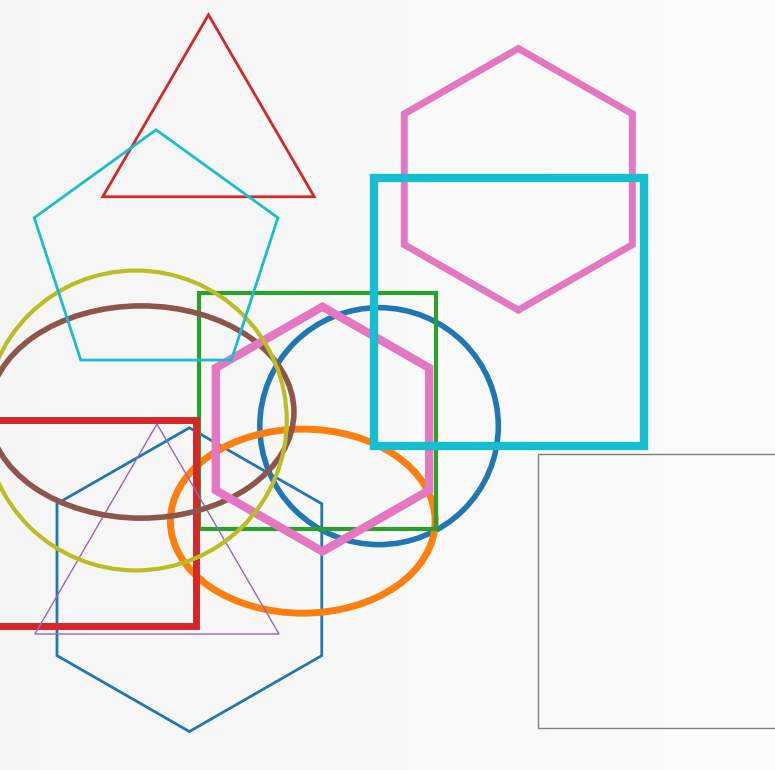[{"shape": "circle", "thickness": 2, "radius": 0.77, "center": [0.489, 0.447]}, {"shape": "hexagon", "thickness": 1, "radius": 0.99, "center": [0.244, 0.247]}, {"shape": "oval", "thickness": 2.5, "radius": 0.85, "center": [0.391, 0.323]}, {"shape": "square", "thickness": 1.5, "radius": 0.76, "center": [0.41, 0.466]}, {"shape": "triangle", "thickness": 1, "radius": 0.79, "center": [0.269, 0.823]}, {"shape": "square", "thickness": 2.5, "radius": 0.67, "center": [0.119, 0.321]}, {"shape": "triangle", "thickness": 0.5, "radius": 0.91, "center": [0.203, 0.268]}, {"shape": "oval", "thickness": 2, "radius": 0.98, "center": [0.182, 0.465]}, {"shape": "hexagon", "thickness": 2.5, "radius": 0.85, "center": [0.669, 0.767]}, {"shape": "hexagon", "thickness": 3, "radius": 0.79, "center": [0.416, 0.443]}, {"shape": "square", "thickness": 0.5, "radius": 0.89, "center": [0.873, 0.232]}, {"shape": "circle", "thickness": 1.5, "radius": 0.97, "center": [0.175, 0.454]}, {"shape": "square", "thickness": 3, "radius": 0.87, "center": [0.657, 0.595]}, {"shape": "pentagon", "thickness": 1, "radius": 0.83, "center": [0.201, 0.666]}]